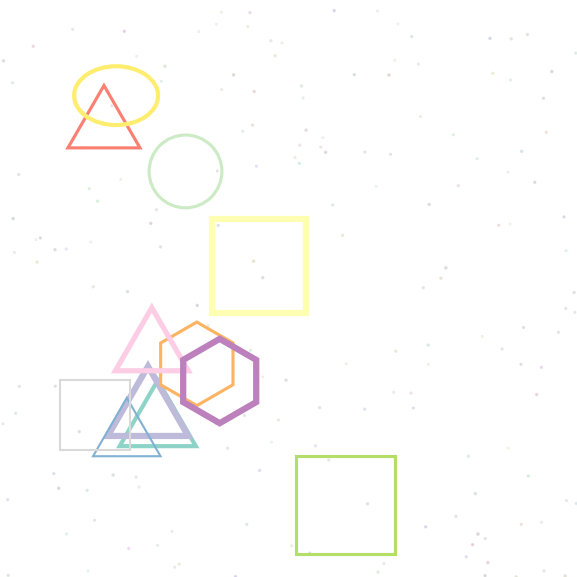[{"shape": "triangle", "thickness": 2, "radius": 0.38, "center": [0.273, 0.265]}, {"shape": "square", "thickness": 3, "radius": 0.41, "center": [0.449, 0.539]}, {"shape": "triangle", "thickness": 3, "radius": 0.4, "center": [0.256, 0.284]}, {"shape": "triangle", "thickness": 1.5, "radius": 0.36, "center": [0.18, 0.779]}, {"shape": "triangle", "thickness": 1, "radius": 0.34, "center": [0.22, 0.243]}, {"shape": "hexagon", "thickness": 1.5, "radius": 0.36, "center": [0.341, 0.369]}, {"shape": "square", "thickness": 1.5, "radius": 0.43, "center": [0.598, 0.125]}, {"shape": "triangle", "thickness": 2.5, "radius": 0.36, "center": [0.263, 0.394]}, {"shape": "square", "thickness": 1, "radius": 0.3, "center": [0.165, 0.28]}, {"shape": "hexagon", "thickness": 3, "radius": 0.37, "center": [0.38, 0.339]}, {"shape": "circle", "thickness": 1.5, "radius": 0.32, "center": [0.321, 0.702]}, {"shape": "oval", "thickness": 2, "radius": 0.36, "center": [0.201, 0.834]}]